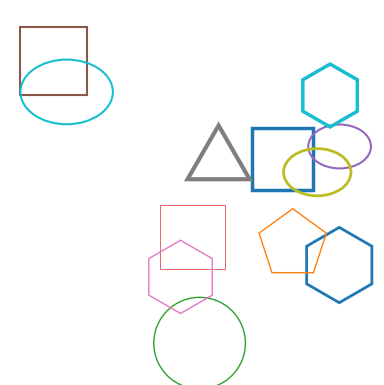[{"shape": "hexagon", "thickness": 2, "radius": 0.49, "center": [0.881, 0.312]}, {"shape": "square", "thickness": 2.5, "radius": 0.4, "center": [0.734, 0.588]}, {"shape": "pentagon", "thickness": 1, "radius": 0.46, "center": [0.76, 0.366]}, {"shape": "circle", "thickness": 1, "radius": 0.59, "center": [0.518, 0.109]}, {"shape": "square", "thickness": 0.5, "radius": 0.42, "center": [0.5, 0.385]}, {"shape": "oval", "thickness": 1.5, "radius": 0.41, "center": [0.882, 0.62]}, {"shape": "square", "thickness": 1.5, "radius": 0.44, "center": [0.139, 0.842]}, {"shape": "hexagon", "thickness": 1, "radius": 0.48, "center": [0.469, 0.281]}, {"shape": "triangle", "thickness": 3, "radius": 0.47, "center": [0.568, 0.581]}, {"shape": "oval", "thickness": 2, "radius": 0.44, "center": [0.824, 0.553]}, {"shape": "oval", "thickness": 1.5, "radius": 0.6, "center": [0.173, 0.761]}, {"shape": "hexagon", "thickness": 2.5, "radius": 0.41, "center": [0.857, 0.752]}]